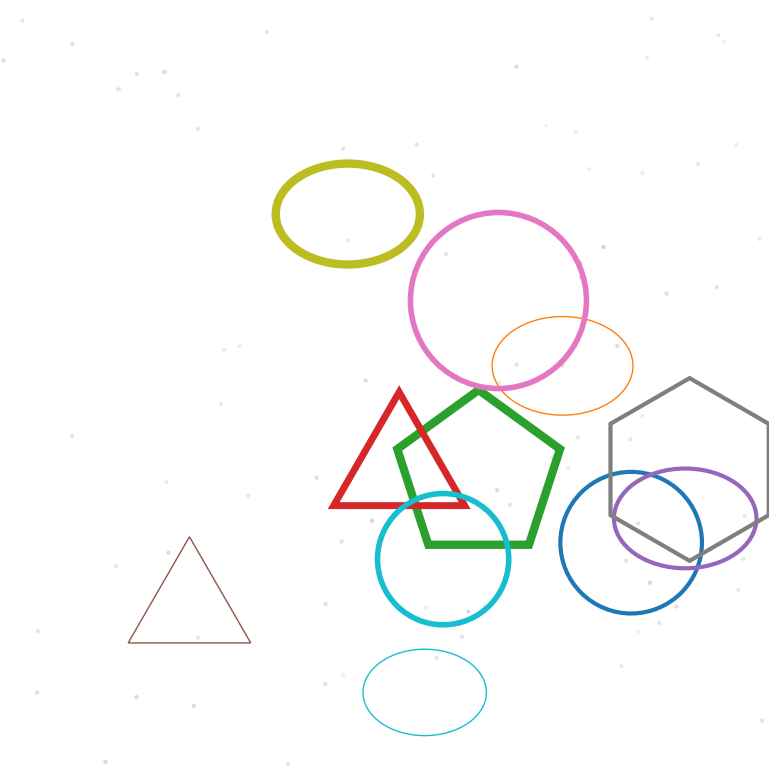[{"shape": "circle", "thickness": 1.5, "radius": 0.46, "center": [0.82, 0.295]}, {"shape": "oval", "thickness": 0.5, "radius": 0.46, "center": [0.731, 0.525]}, {"shape": "pentagon", "thickness": 3, "radius": 0.56, "center": [0.622, 0.382]}, {"shape": "triangle", "thickness": 2.5, "radius": 0.49, "center": [0.518, 0.392]}, {"shape": "oval", "thickness": 1.5, "radius": 0.46, "center": [0.89, 0.327]}, {"shape": "triangle", "thickness": 0.5, "radius": 0.46, "center": [0.246, 0.211]}, {"shape": "circle", "thickness": 2, "radius": 0.57, "center": [0.647, 0.61]}, {"shape": "hexagon", "thickness": 1.5, "radius": 0.59, "center": [0.896, 0.39]}, {"shape": "oval", "thickness": 3, "radius": 0.47, "center": [0.452, 0.722]}, {"shape": "oval", "thickness": 0.5, "radius": 0.4, "center": [0.552, 0.101]}, {"shape": "circle", "thickness": 2, "radius": 0.43, "center": [0.575, 0.274]}]